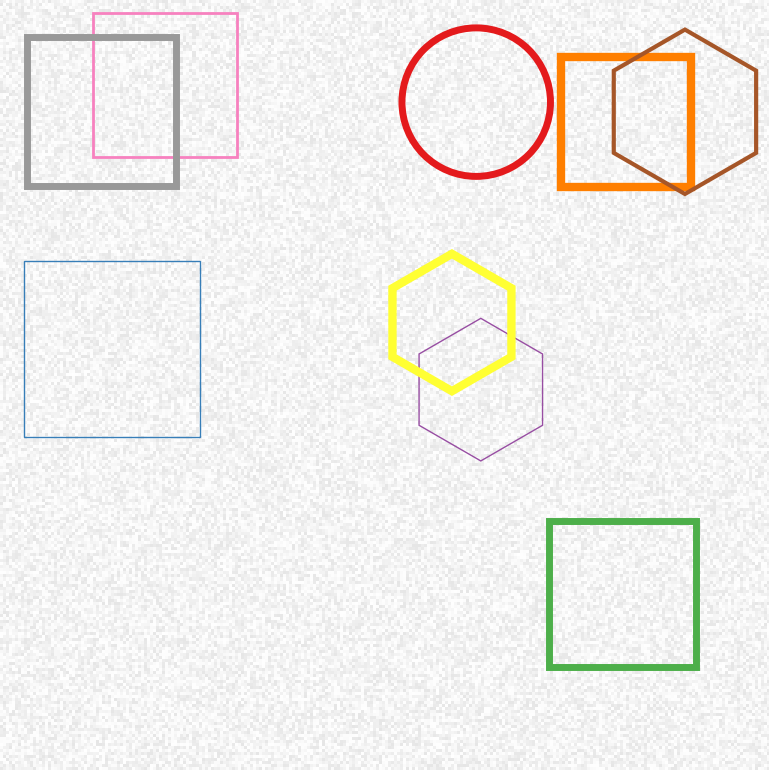[{"shape": "circle", "thickness": 2.5, "radius": 0.48, "center": [0.618, 0.867]}, {"shape": "square", "thickness": 0.5, "radius": 0.57, "center": [0.146, 0.547]}, {"shape": "square", "thickness": 2.5, "radius": 0.48, "center": [0.809, 0.228]}, {"shape": "hexagon", "thickness": 0.5, "radius": 0.46, "center": [0.624, 0.494]}, {"shape": "square", "thickness": 3, "radius": 0.42, "center": [0.813, 0.842]}, {"shape": "hexagon", "thickness": 3, "radius": 0.45, "center": [0.587, 0.581]}, {"shape": "hexagon", "thickness": 1.5, "radius": 0.53, "center": [0.89, 0.855]}, {"shape": "square", "thickness": 1, "radius": 0.47, "center": [0.215, 0.889]}, {"shape": "square", "thickness": 2.5, "radius": 0.48, "center": [0.132, 0.856]}]